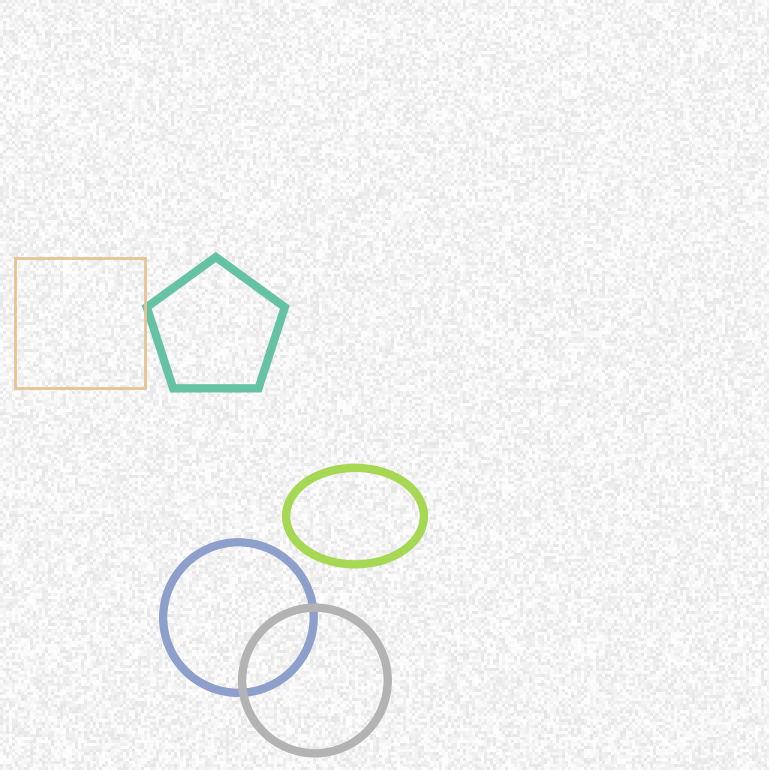[{"shape": "pentagon", "thickness": 3, "radius": 0.47, "center": [0.28, 0.572]}, {"shape": "circle", "thickness": 3, "radius": 0.49, "center": [0.31, 0.198]}, {"shape": "oval", "thickness": 3, "radius": 0.45, "center": [0.461, 0.33]}, {"shape": "square", "thickness": 1, "radius": 0.42, "center": [0.103, 0.58]}, {"shape": "circle", "thickness": 3, "radius": 0.47, "center": [0.409, 0.116]}]